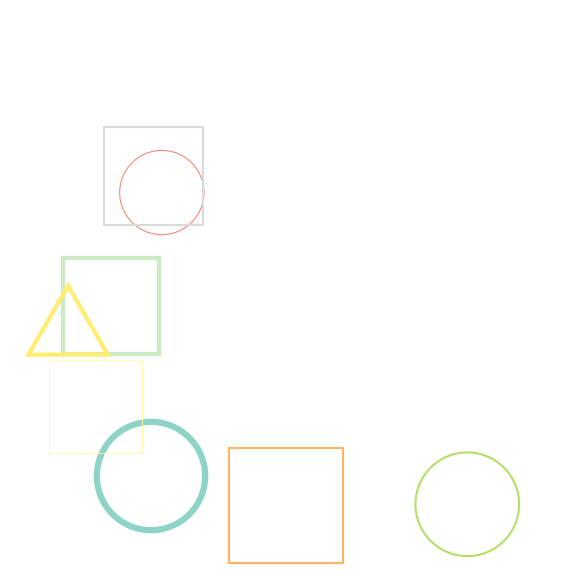[{"shape": "circle", "thickness": 3, "radius": 0.47, "center": [0.261, 0.175]}, {"shape": "square", "thickness": 0.5, "radius": 0.4, "center": [0.165, 0.295]}, {"shape": "circle", "thickness": 0.5, "radius": 0.36, "center": [0.28, 0.666]}, {"shape": "square", "thickness": 1, "radius": 0.49, "center": [0.496, 0.124]}, {"shape": "circle", "thickness": 1, "radius": 0.45, "center": [0.809, 0.126]}, {"shape": "square", "thickness": 1, "radius": 0.43, "center": [0.266, 0.695]}, {"shape": "square", "thickness": 2, "radius": 0.42, "center": [0.192, 0.469]}, {"shape": "triangle", "thickness": 2, "radius": 0.4, "center": [0.118, 0.425]}]